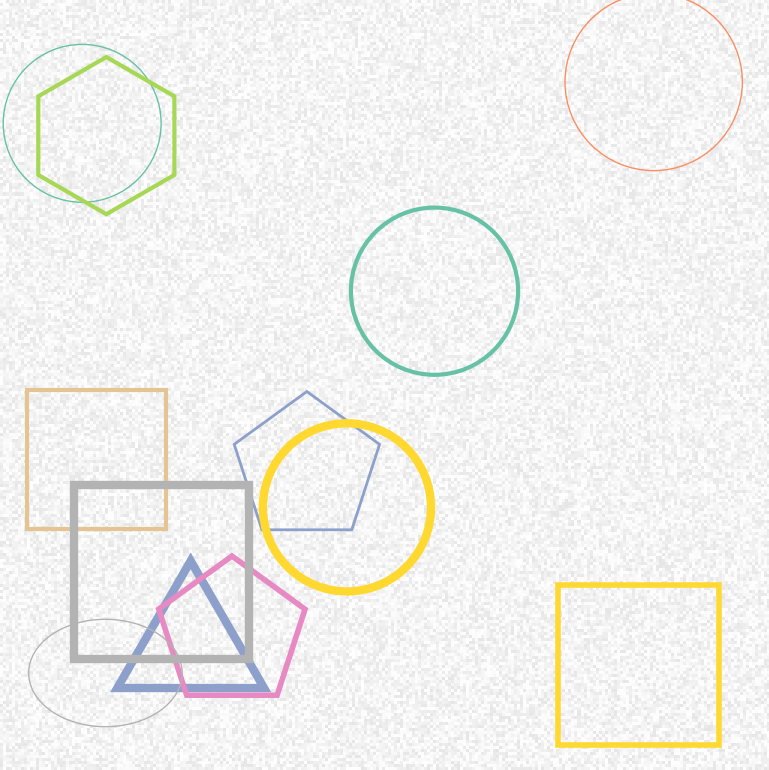[{"shape": "circle", "thickness": 1.5, "radius": 0.54, "center": [0.564, 0.622]}, {"shape": "circle", "thickness": 0.5, "radius": 0.51, "center": [0.107, 0.84]}, {"shape": "circle", "thickness": 0.5, "radius": 0.58, "center": [0.849, 0.894]}, {"shape": "pentagon", "thickness": 1, "radius": 0.5, "center": [0.399, 0.392]}, {"shape": "triangle", "thickness": 3, "radius": 0.55, "center": [0.248, 0.162]}, {"shape": "pentagon", "thickness": 2, "radius": 0.5, "center": [0.301, 0.178]}, {"shape": "hexagon", "thickness": 1.5, "radius": 0.51, "center": [0.138, 0.824]}, {"shape": "square", "thickness": 2, "radius": 0.52, "center": [0.829, 0.137]}, {"shape": "circle", "thickness": 3, "radius": 0.55, "center": [0.451, 0.341]}, {"shape": "square", "thickness": 1.5, "radius": 0.45, "center": [0.125, 0.403]}, {"shape": "oval", "thickness": 0.5, "radius": 0.5, "center": [0.137, 0.126]}, {"shape": "square", "thickness": 3, "radius": 0.57, "center": [0.21, 0.257]}]